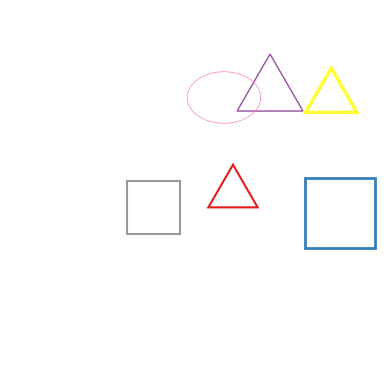[{"shape": "triangle", "thickness": 1.5, "radius": 0.37, "center": [0.605, 0.498]}, {"shape": "square", "thickness": 2, "radius": 0.46, "center": [0.883, 0.446]}, {"shape": "triangle", "thickness": 1, "radius": 0.49, "center": [0.701, 0.761]}, {"shape": "triangle", "thickness": 2.5, "radius": 0.38, "center": [0.86, 0.747]}, {"shape": "oval", "thickness": 0.5, "radius": 0.48, "center": [0.582, 0.747]}, {"shape": "square", "thickness": 1.5, "radius": 0.34, "center": [0.4, 0.46]}]